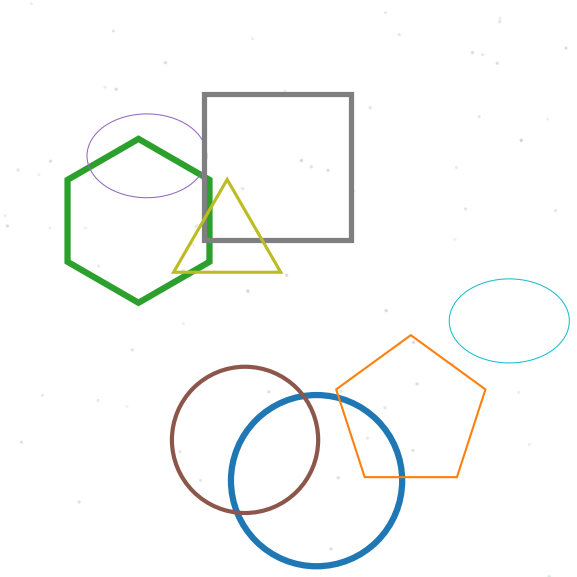[{"shape": "circle", "thickness": 3, "radius": 0.74, "center": [0.548, 0.167]}, {"shape": "pentagon", "thickness": 1, "radius": 0.68, "center": [0.711, 0.283]}, {"shape": "hexagon", "thickness": 3, "radius": 0.71, "center": [0.24, 0.617]}, {"shape": "oval", "thickness": 0.5, "radius": 0.52, "center": [0.254, 0.729]}, {"shape": "circle", "thickness": 2, "radius": 0.63, "center": [0.424, 0.237]}, {"shape": "square", "thickness": 2.5, "radius": 0.64, "center": [0.48, 0.71]}, {"shape": "triangle", "thickness": 1.5, "radius": 0.54, "center": [0.393, 0.581]}, {"shape": "oval", "thickness": 0.5, "radius": 0.52, "center": [0.882, 0.443]}]